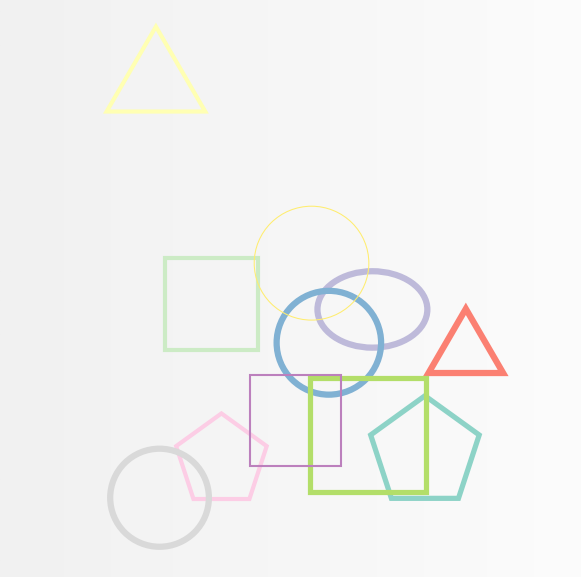[{"shape": "pentagon", "thickness": 2.5, "radius": 0.49, "center": [0.731, 0.216]}, {"shape": "triangle", "thickness": 2, "radius": 0.49, "center": [0.268, 0.855]}, {"shape": "oval", "thickness": 3, "radius": 0.47, "center": [0.641, 0.463]}, {"shape": "triangle", "thickness": 3, "radius": 0.37, "center": [0.801, 0.39]}, {"shape": "circle", "thickness": 3, "radius": 0.45, "center": [0.566, 0.406]}, {"shape": "square", "thickness": 2.5, "radius": 0.5, "center": [0.633, 0.246]}, {"shape": "pentagon", "thickness": 2, "radius": 0.41, "center": [0.381, 0.201]}, {"shape": "circle", "thickness": 3, "radius": 0.42, "center": [0.274, 0.137]}, {"shape": "square", "thickness": 1, "radius": 0.39, "center": [0.508, 0.271]}, {"shape": "square", "thickness": 2, "radius": 0.4, "center": [0.364, 0.473]}, {"shape": "circle", "thickness": 0.5, "radius": 0.49, "center": [0.536, 0.543]}]